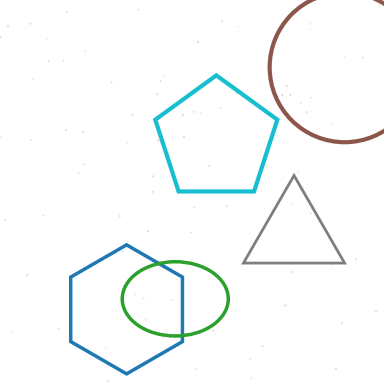[{"shape": "hexagon", "thickness": 2.5, "radius": 0.84, "center": [0.329, 0.196]}, {"shape": "oval", "thickness": 2.5, "radius": 0.69, "center": [0.455, 0.224]}, {"shape": "circle", "thickness": 3, "radius": 0.97, "center": [0.895, 0.825]}, {"shape": "triangle", "thickness": 2, "radius": 0.76, "center": [0.764, 0.393]}, {"shape": "pentagon", "thickness": 3, "radius": 0.83, "center": [0.562, 0.638]}]